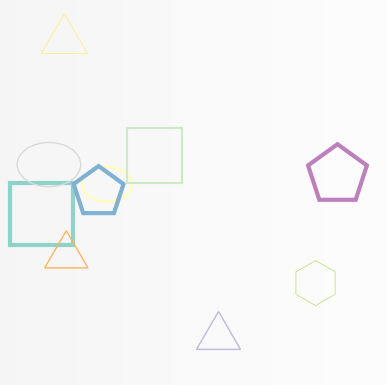[{"shape": "square", "thickness": 3, "radius": 0.41, "center": [0.107, 0.444]}, {"shape": "oval", "thickness": 1.5, "radius": 0.32, "center": [0.276, 0.521]}, {"shape": "triangle", "thickness": 1, "radius": 0.33, "center": [0.564, 0.125]}, {"shape": "pentagon", "thickness": 3, "radius": 0.34, "center": [0.254, 0.501]}, {"shape": "triangle", "thickness": 1, "radius": 0.32, "center": [0.171, 0.336]}, {"shape": "hexagon", "thickness": 0.5, "radius": 0.29, "center": [0.814, 0.265]}, {"shape": "oval", "thickness": 1, "radius": 0.41, "center": [0.126, 0.573]}, {"shape": "pentagon", "thickness": 3, "radius": 0.4, "center": [0.871, 0.546]}, {"shape": "square", "thickness": 1.5, "radius": 0.36, "center": [0.399, 0.597]}, {"shape": "triangle", "thickness": 0.5, "radius": 0.34, "center": [0.166, 0.896]}]